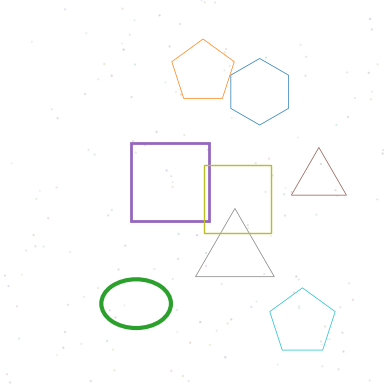[{"shape": "hexagon", "thickness": 0.5, "radius": 0.43, "center": [0.674, 0.762]}, {"shape": "pentagon", "thickness": 0.5, "radius": 0.43, "center": [0.527, 0.813]}, {"shape": "oval", "thickness": 3, "radius": 0.45, "center": [0.354, 0.211]}, {"shape": "square", "thickness": 2, "radius": 0.51, "center": [0.441, 0.527]}, {"shape": "triangle", "thickness": 0.5, "radius": 0.41, "center": [0.828, 0.534]}, {"shape": "triangle", "thickness": 0.5, "radius": 0.59, "center": [0.61, 0.34]}, {"shape": "square", "thickness": 1, "radius": 0.44, "center": [0.618, 0.483]}, {"shape": "pentagon", "thickness": 0.5, "radius": 0.45, "center": [0.786, 0.163]}]